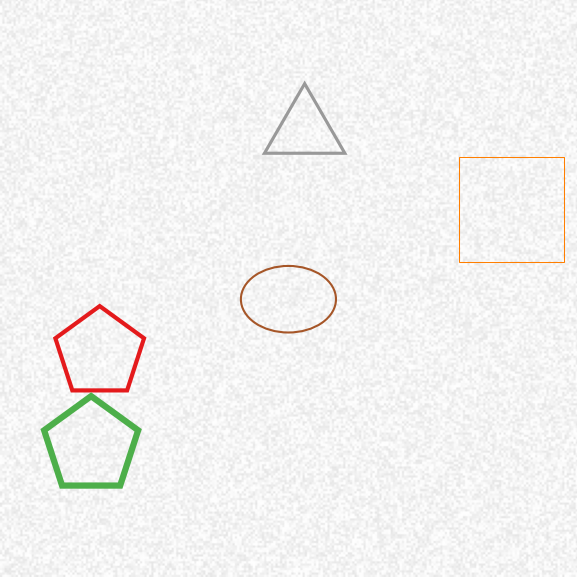[{"shape": "pentagon", "thickness": 2, "radius": 0.4, "center": [0.173, 0.388]}, {"shape": "pentagon", "thickness": 3, "radius": 0.43, "center": [0.158, 0.228]}, {"shape": "square", "thickness": 0.5, "radius": 0.45, "center": [0.886, 0.636]}, {"shape": "oval", "thickness": 1, "radius": 0.41, "center": [0.499, 0.481]}, {"shape": "triangle", "thickness": 1.5, "radius": 0.4, "center": [0.528, 0.774]}]